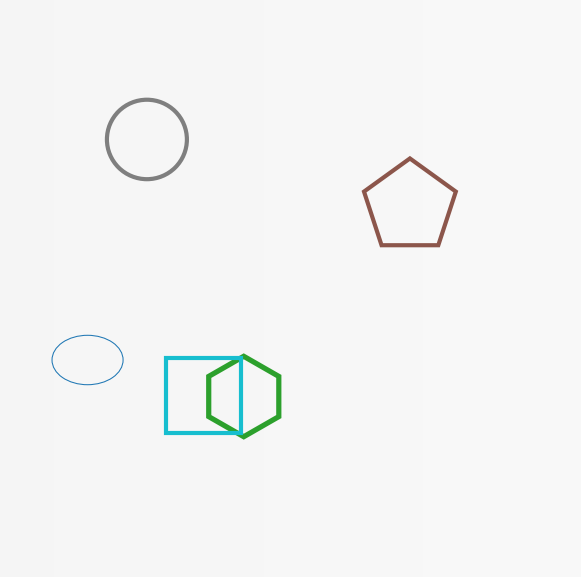[{"shape": "oval", "thickness": 0.5, "radius": 0.31, "center": [0.151, 0.376]}, {"shape": "hexagon", "thickness": 2.5, "radius": 0.35, "center": [0.419, 0.313]}, {"shape": "pentagon", "thickness": 2, "radius": 0.42, "center": [0.705, 0.642]}, {"shape": "circle", "thickness": 2, "radius": 0.34, "center": [0.253, 0.758]}, {"shape": "square", "thickness": 2, "radius": 0.32, "center": [0.35, 0.315]}]